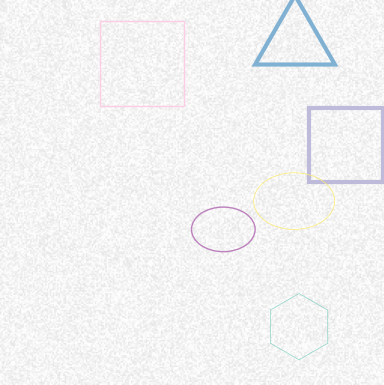[{"shape": "hexagon", "thickness": 0.5, "radius": 0.43, "center": [0.777, 0.152]}, {"shape": "square", "thickness": 3, "radius": 0.48, "center": [0.899, 0.622]}, {"shape": "triangle", "thickness": 3, "radius": 0.6, "center": [0.766, 0.892]}, {"shape": "square", "thickness": 1, "radius": 0.55, "center": [0.369, 0.834]}, {"shape": "oval", "thickness": 1, "radius": 0.41, "center": [0.58, 0.404]}, {"shape": "oval", "thickness": 0.5, "radius": 0.53, "center": [0.764, 0.478]}]